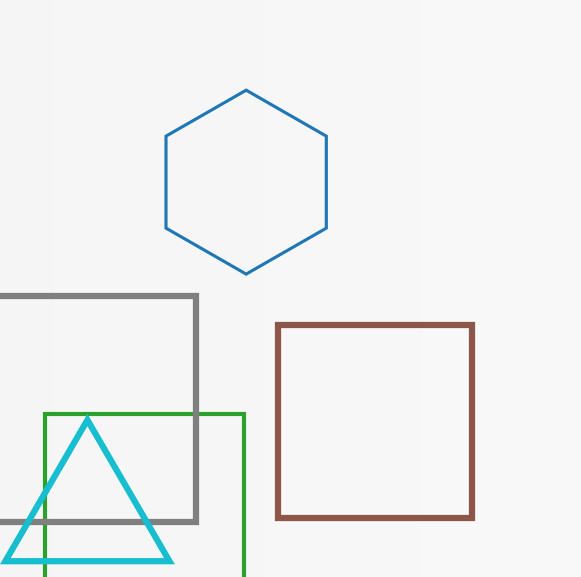[{"shape": "hexagon", "thickness": 1.5, "radius": 0.8, "center": [0.424, 0.684]}, {"shape": "square", "thickness": 2, "radius": 0.86, "center": [0.249, 0.111]}, {"shape": "square", "thickness": 3, "radius": 0.84, "center": [0.645, 0.269]}, {"shape": "square", "thickness": 3, "radius": 0.98, "center": [0.142, 0.291]}, {"shape": "triangle", "thickness": 3, "radius": 0.82, "center": [0.15, 0.109]}]